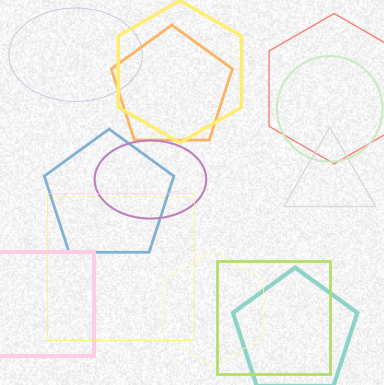[{"shape": "pentagon", "thickness": 3, "radius": 0.85, "center": [0.767, 0.135]}, {"shape": "hexagon", "thickness": 0.5, "radius": 0.75, "center": [0.554, 0.198]}, {"shape": "oval", "thickness": 0.5, "radius": 0.87, "center": [0.196, 0.858]}, {"shape": "hexagon", "thickness": 1, "radius": 0.98, "center": [0.868, 0.77]}, {"shape": "pentagon", "thickness": 2, "radius": 0.88, "center": [0.283, 0.488]}, {"shape": "pentagon", "thickness": 2, "radius": 0.83, "center": [0.446, 0.77]}, {"shape": "square", "thickness": 2, "radius": 0.73, "center": [0.709, 0.175]}, {"shape": "square", "thickness": 3, "radius": 0.68, "center": [0.109, 0.211]}, {"shape": "triangle", "thickness": 1, "radius": 0.69, "center": [0.857, 0.532]}, {"shape": "oval", "thickness": 1.5, "radius": 0.72, "center": [0.391, 0.534]}, {"shape": "circle", "thickness": 1.5, "radius": 0.69, "center": [0.857, 0.717]}, {"shape": "hexagon", "thickness": 2.5, "radius": 0.92, "center": [0.467, 0.814]}, {"shape": "square", "thickness": 0.5, "radius": 0.96, "center": [0.313, 0.308]}]